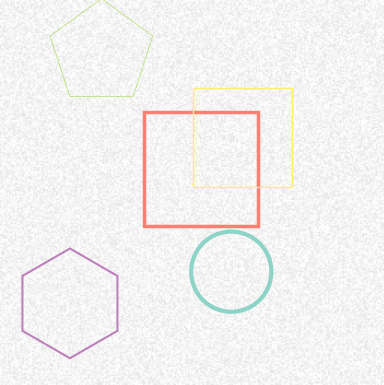[{"shape": "circle", "thickness": 3, "radius": 0.52, "center": [0.601, 0.294]}, {"shape": "square", "thickness": 2.5, "radius": 0.74, "center": [0.522, 0.561]}, {"shape": "pentagon", "thickness": 0.5, "radius": 0.7, "center": [0.264, 0.863]}, {"shape": "hexagon", "thickness": 1.5, "radius": 0.71, "center": [0.182, 0.212]}, {"shape": "square", "thickness": 1, "radius": 0.64, "center": [0.63, 0.643]}]